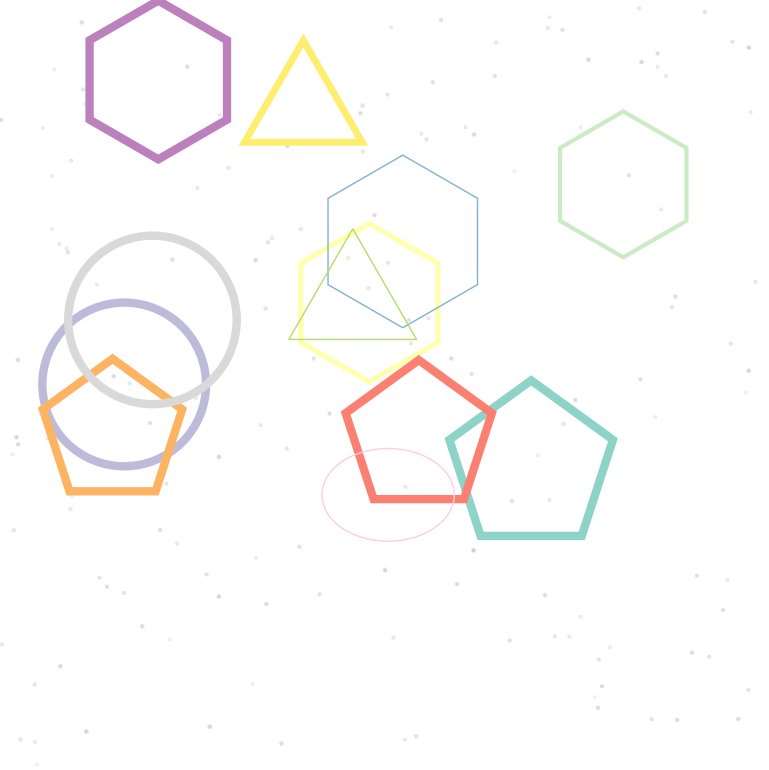[{"shape": "pentagon", "thickness": 3, "radius": 0.56, "center": [0.69, 0.394]}, {"shape": "hexagon", "thickness": 2, "radius": 0.51, "center": [0.48, 0.607]}, {"shape": "circle", "thickness": 3, "radius": 0.53, "center": [0.161, 0.501]}, {"shape": "pentagon", "thickness": 3, "radius": 0.5, "center": [0.544, 0.433]}, {"shape": "hexagon", "thickness": 0.5, "radius": 0.56, "center": [0.523, 0.686]}, {"shape": "pentagon", "thickness": 3, "radius": 0.48, "center": [0.146, 0.439]}, {"shape": "triangle", "thickness": 0.5, "radius": 0.48, "center": [0.458, 0.607]}, {"shape": "oval", "thickness": 0.5, "radius": 0.43, "center": [0.504, 0.357]}, {"shape": "circle", "thickness": 3, "radius": 0.55, "center": [0.198, 0.585]}, {"shape": "hexagon", "thickness": 3, "radius": 0.52, "center": [0.206, 0.896]}, {"shape": "hexagon", "thickness": 1.5, "radius": 0.47, "center": [0.809, 0.761]}, {"shape": "triangle", "thickness": 2.5, "radius": 0.44, "center": [0.394, 0.859]}]